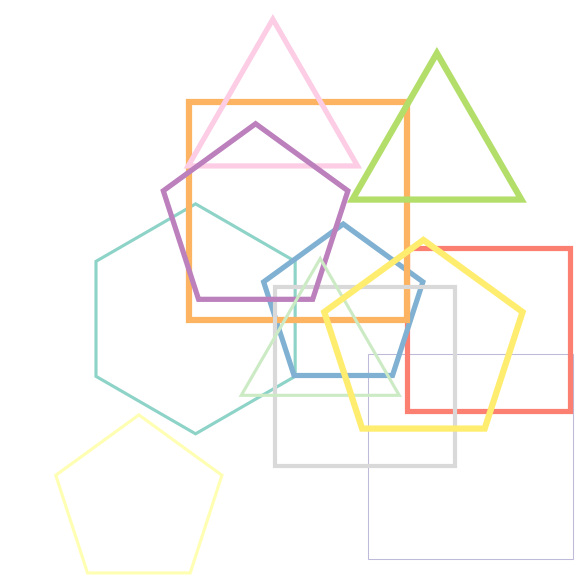[{"shape": "hexagon", "thickness": 1.5, "radius": 1.0, "center": [0.339, 0.447]}, {"shape": "pentagon", "thickness": 1.5, "radius": 0.76, "center": [0.24, 0.129]}, {"shape": "square", "thickness": 0.5, "radius": 0.89, "center": [0.814, 0.208]}, {"shape": "square", "thickness": 2.5, "radius": 0.7, "center": [0.846, 0.429]}, {"shape": "pentagon", "thickness": 2.5, "radius": 0.72, "center": [0.594, 0.466]}, {"shape": "square", "thickness": 3, "radius": 0.94, "center": [0.516, 0.633]}, {"shape": "triangle", "thickness": 3, "radius": 0.84, "center": [0.757, 0.738]}, {"shape": "triangle", "thickness": 2.5, "radius": 0.85, "center": [0.472, 0.796]}, {"shape": "square", "thickness": 2, "radius": 0.78, "center": [0.632, 0.347]}, {"shape": "pentagon", "thickness": 2.5, "radius": 0.84, "center": [0.443, 0.617]}, {"shape": "triangle", "thickness": 1.5, "radius": 0.79, "center": [0.555, 0.394]}, {"shape": "pentagon", "thickness": 3, "radius": 0.9, "center": [0.733, 0.403]}]